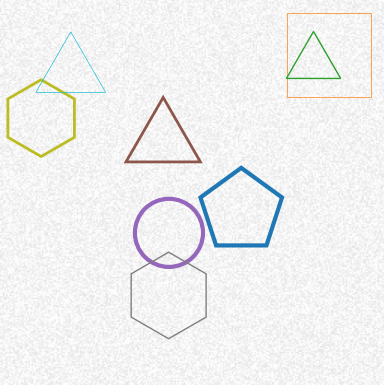[{"shape": "pentagon", "thickness": 3, "radius": 0.56, "center": [0.627, 0.453]}, {"shape": "square", "thickness": 0.5, "radius": 0.54, "center": [0.855, 0.857]}, {"shape": "triangle", "thickness": 1, "radius": 0.41, "center": [0.814, 0.837]}, {"shape": "circle", "thickness": 3, "radius": 0.44, "center": [0.439, 0.395]}, {"shape": "triangle", "thickness": 2, "radius": 0.56, "center": [0.424, 0.635]}, {"shape": "hexagon", "thickness": 1, "radius": 0.56, "center": [0.438, 0.233]}, {"shape": "hexagon", "thickness": 2, "radius": 0.5, "center": [0.107, 0.693]}, {"shape": "triangle", "thickness": 0.5, "radius": 0.52, "center": [0.184, 0.813]}]